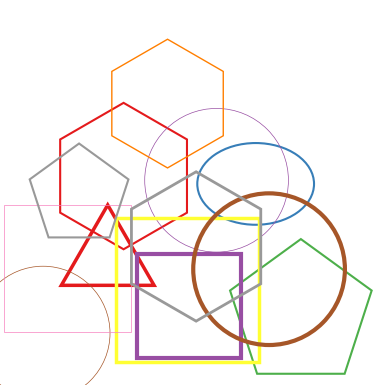[{"shape": "triangle", "thickness": 2.5, "radius": 0.7, "center": [0.28, 0.328]}, {"shape": "hexagon", "thickness": 1.5, "radius": 0.95, "center": [0.321, 0.543]}, {"shape": "oval", "thickness": 1.5, "radius": 0.76, "center": [0.664, 0.522]}, {"shape": "pentagon", "thickness": 1.5, "radius": 0.97, "center": [0.781, 0.186]}, {"shape": "square", "thickness": 3, "radius": 0.67, "center": [0.491, 0.204]}, {"shape": "circle", "thickness": 0.5, "radius": 0.93, "center": [0.563, 0.532]}, {"shape": "hexagon", "thickness": 1, "radius": 0.84, "center": [0.435, 0.731]}, {"shape": "square", "thickness": 2.5, "radius": 0.93, "center": [0.487, 0.246]}, {"shape": "circle", "thickness": 0.5, "radius": 0.87, "center": [0.112, 0.135]}, {"shape": "circle", "thickness": 3, "radius": 0.98, "center": [0.699, 0.301]}, {"shape": "square", "thickness": 0.5, "radius": 0.82, "center": [0.175, 0.303]}, {"shape": "pentagon", "thickness": 1.5, "radius": 0.67, "center": [0.205, 0.492]}, {"shape": "hexagon", "thickness": 2, "radius": 0.97, "center": [0.509, 0.36]}]